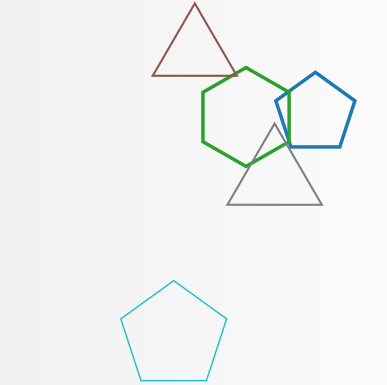[{"shape": "pentagon", "thickness": 2.5, "radius": 0.54, "center": [0.814, 0.705]}, {"shape": "hexagon", "thickness": 2.5, "radius": 0.64, "center": [0.635, 0.696]}, {"shape": "triangle", "thickness": 1.5, "radius": 0.63, "center": [0.503, 0.866]}, {"shape": "triangle", "thickness": 1.5, "radius": 0.7, "center": [0.709, 0.538]}, {"shape": "pentagon", "thickness": 1, "radius": 0.72, "center": [0.448, 0.127]}]